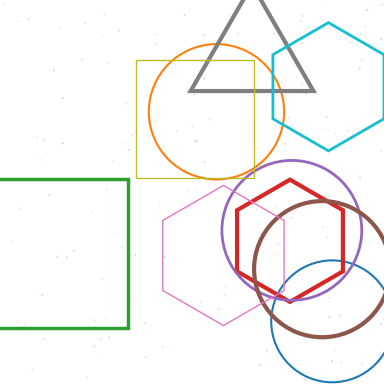[{"shape": "circle", "thickness": 1.5, "radius": 0.79, "center": [0.863, 0.165]}, {"shape": "circle", "thickness": 1.5, "radius": 0.88, "center": [0.562, 0.71]}, {"shape": "square", "thickness": 2.5, "radius": 0.97, "center": [0.138, 0.341]}, {"shape": "hexagon", "thickness": 3, "radius": 0.79, "center": [0.753, 0.375]}, {"shape": "circle", "thickness": 2, "radius": 0.91, "center": [0.758, 0.402]}, {"shape": "circle", "thickness": 3, "radius": 0.88, "center": [0.837, 0.301]}, {"shape": "hexagon", "thickness": 1, "radius": 0.91, "center": [0.58, 0.336]}, {"shape": "triangle", "thickness": 3, "radius": 0.92, "center": [0.655, 0.856]}, {"shape": "square", "thickness": 1, "radius": 0.77, "center": [0.506, 0.69]}, {"shape": "hexagon", "thickness": 2, "radius": 0.83, "center": [0.853, 0.775]}]